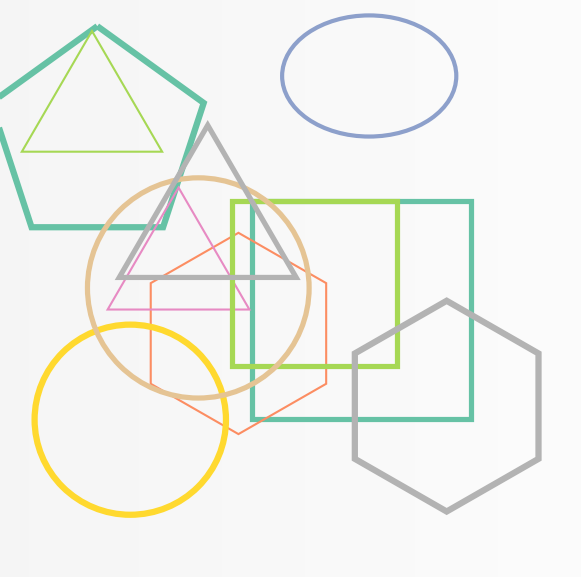[{"shape": "square", "thickness": 2.5, "radius": 0.94, "center": [0.622, 0.462]}, {"shape": "pentagon", "thickness": 3, "radius": 0.96, "center": [0.167, 0.761]}, {"shape": "hexagon", "thickness": 1, "radius": 0.87, "center": [0.41, 0.422]}, {"shape": "oval", "thickness": 2, "radius": 0.75, "center": [0.635, 0.868]}, {"shape": "triangle", "thickness": 1, "radius": 0.7, "center": [0.307, 0.534]}, {"shape": "triangle", "thickness": 1, "radius": 0.7, "center": [0.158, 0.806]}, {"shape": "square", "thickness": 2.5, "radius": 0.71, "center": [0.541, 0.508]}, {"shape": "circle", "thickness": 3, "radius": 0.82, "center": [0.224, 0.272]}, {"shape": "circle", "thickness": 2.5, "radius": 0.95, "center": [0.341, 0.501]}, {"shape": "hexagon", "thickness": 3, "radius": 0.91, "center": [0.768, 0.296]}, {"shape": "triangle", "thickness": 2.5, "radius": 0.88, "center": [0.357, 0.607]}]